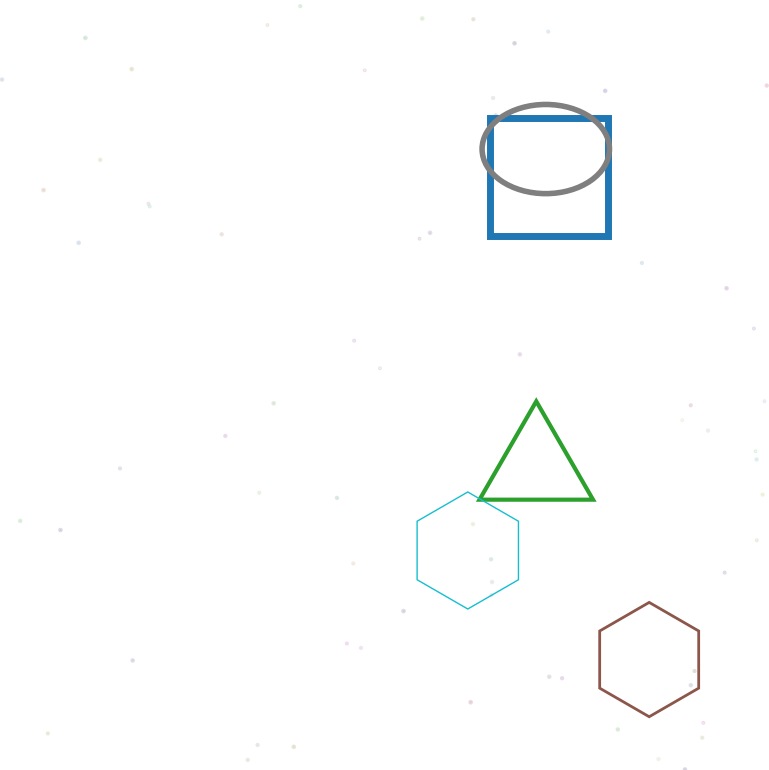[{"shape": "square", "thickness": 2.5, "radius": 0.38, "center": [0.713, 0.77]}, {"shape": "triangle", "thickness": 1.5, "radius": 0.43, "center": [0.696, 0.394]}, {"shape": "hexagon", "thickness": 1, "radius": 0.37, "center": [0.843, 0.143]}, {"shape": "oval", "thickness": 2, "radius": 0.41, "center": [0.709, 0.806]}, {"shape": "hexagon", "thickness": 0.5, "radius": 0.38, "center": [0.608, 0.285]}]